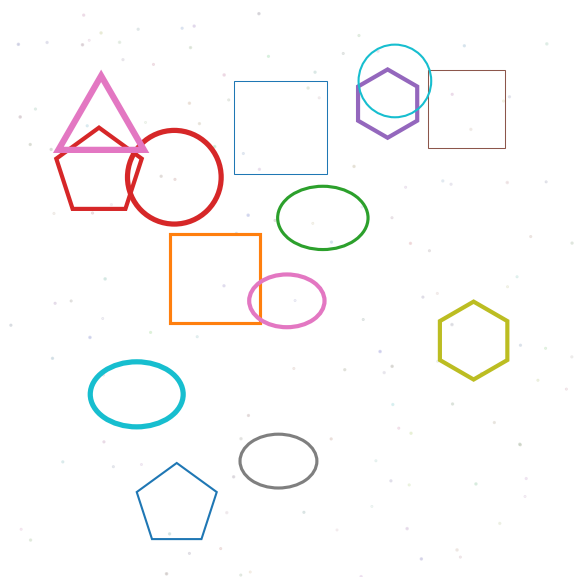[{"shape": "square", "thickness": 0.5, "radius": 0.41, "center": [0.486, 0.778]}, {"shape": "pentagon", "thickness": 1, "radius": 0.36, "center": [0.306, 0.125]}, {"shape": "square", "thickness": 1.5, "radius": 0.39, "center": [0.373, 0.517]}, {"shape": "oval", "thickness": 1.5, "radius": 0.39, "center": [0.559, 0.622]}, {"shape": "circle", "thickness": 2.5, "radius": 0.41, "center": [0.302, 0.692]}, {"shape": "pentagon", "thickness": 2, "radius": 0.39, "center": [0.171, 0.7]}, {"shape": "hexagon", "thickness": 2, "radius": 0.3, "center": [0.671, 0.82]}, {"shape": "square", "thickness": 0.5, "radius": 0.34, "center": [0.808, 0.81]}, {"shape": "oval", "thickness": 2, "radius": 0.33, "center": [0.497, 0.478]}, {"shape": "triangle", "thickness": 3, "radius": 0.43, "center": [0.175, 0.782]}, {"shape": "oval", "thickness": 1.5, "radius": 0.33, "center": [0.482, 0.201]}, {"shape": "hexagon", "thickness": 2, "radius": 0.34, "center": [0.82, 0.409]}, {"shape": "oval", "thickness": 2.5, "radius": 0.4, "center": [0.237, 0.316]}, {"shape": "circle", "thickness": 1, "radius": 0.31, "center": [0.684, 0.859]}]